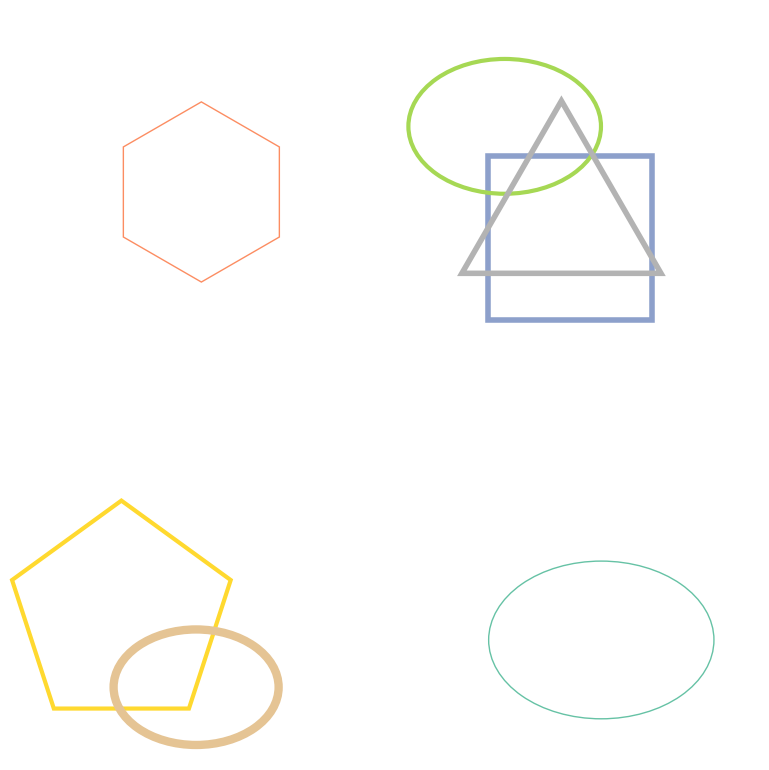[{"shape": "oval", "thickness": 0.5, "radius": 0.73, "center": [0.781, 0.169]}, {"shape": "hexagon", "thickness": 0.5, "radius": 0.58, "center": [0.262, 0.751]}, {"shape": "square", "thickness": 2, "radius": 0.53, "center": [0.741, 0.691]}, {"shape": "oval", "thickness": 1.5, "radius": 0.63, "center": [0.655, 0.836]}, {"shape": "pentagon", "thickness": 1.5, "radius": 0.75, "center": [0.158, 0.201]}, {"shape": "oval", "thickness": 3, "radius": 0.54, "center": [0.255, 0.108]}, {"shape": "triangle", "thickness": 2, "radius": 0.75, "center": [0.729, 0.72]}]